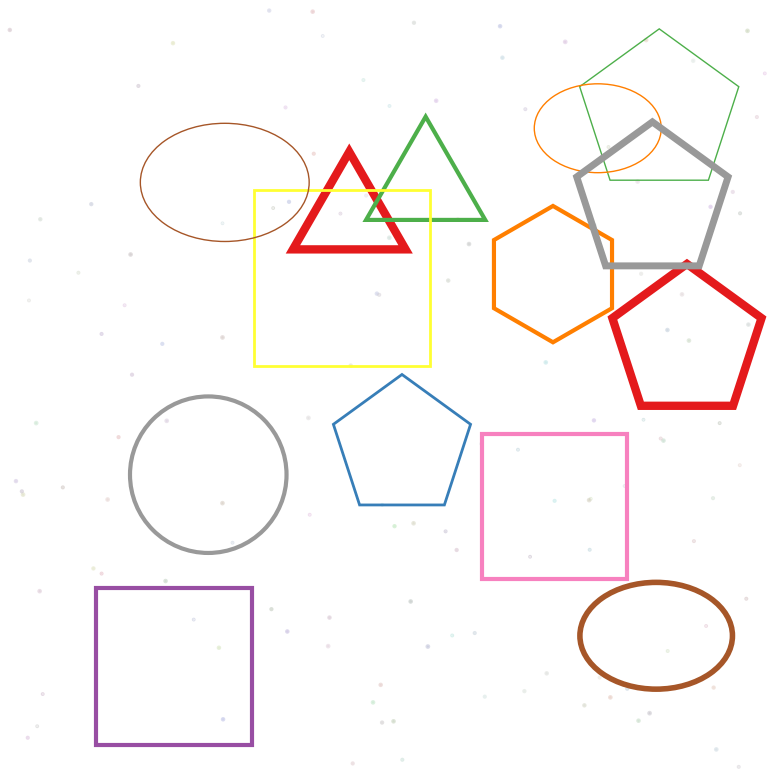[{"shape": "triangle", "thickness": 3, "radius": 0.42, "center": [0.454, 0.718]}, {"shape": "pentagon", "thickness": 3, "radius": 0.51, "center": [0.892, 0.555]}, {"shape": "pentagon", "thickness": 1, "radius": 0.47, "center": [0.522, 0.42]}, {"shape": "pentagon", "thickness": 0.5, "radius": 0.54, "center": [0.856, 0.854]}, {"shape": "triangle", "thickness": 1.5, "radius": 0.45, "center": [0.553, 0.759]}, {"shape": "square", "thickness": 1.5, "radius": 0.51, "center": [0.226, 0.134]}, {"shape": "hexagon", "thickness": 1.5, "radius": 0.44, "center": [0.718, 0.644]}, {"shape": "oval", "thickness": 0.5, "radius": 0.41, "center": [0.776, 0.833]}, {"shape": "square", "thickness": 1, "radius": 0.57, "center": [0.444, 0.639]}, {"shape": "oval", "thickness": 2, "radius": 0.5, "center": [0.852, 0.174]}, {"shape": "oval", "thickness": 0.5, "radius": 0.55, "center": [0.292, 0.763]}, {"shape": "square", "thickness": 1.5, "radius": 0.47, "center": [0.72, 0.343]}, {"shape": "pentagon", "thickness": 2.5, "radius": 0.52, "center": [0.847, 0.738]}, {"shape": "circle", "thickness": 1.5, "radius": 0.51, "center": [0.27, 0.384]}]